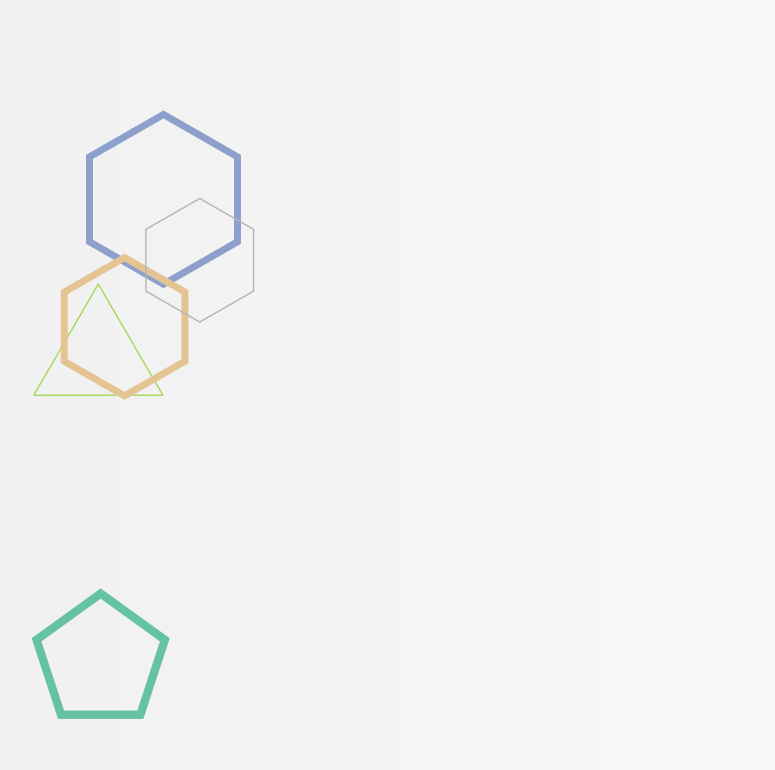[{"shape": "pentagon", "thickness": 3, "radius": 0.44, "center": [0.13, 0.142]}, {"shape": "hexagon", "thickness": 2.5, "radius": 0.55, "center": [0.211, 0.741]}, {"shape": "triangle", "thickness": 0.5, "radius": 0.48, "center": [0.127, 0.535]}, {"shape": "hexagon", "thickness": 2.5, "radius": 0.45, "center": [0.161, 0.576]}, {"shape": "hexagon", "thickness": 0.5, "radius": 0.4, "center": [0.258, 0.662]}]